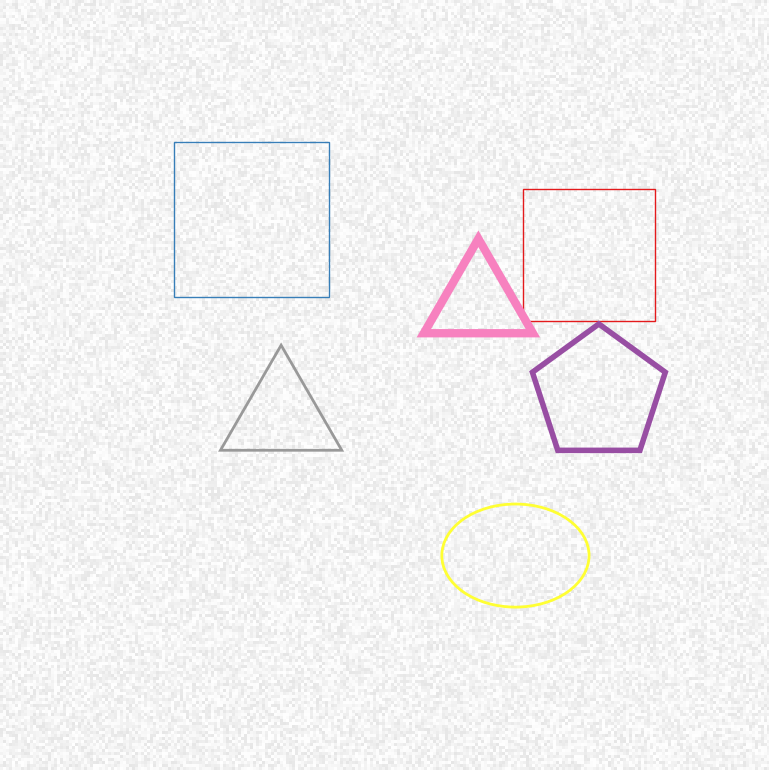[{"shape": "square", "thickness": 0.5, "radius": 0.43, "center": [0.765, 0.669]}, {"shape": "square", "thickness": 0.5, "radius": 0.5, "center": [0.327, 0.715]}, {"shape": "pentagon", "thickness": 2, "radius": 0.45, "center": [0.778, 0.489]}, {"shape": "oval", "thickness": 1, "radius": 0.48, "center": [0.669, 0.278]}, {"shape": "triangle", "thickness": 3, "radius": 0.41, "center": [0.621, 0.608]}, {"shape": "triangle", "thickness": 1, "radius": 0.45, "center": [0.365, 0.461]}]